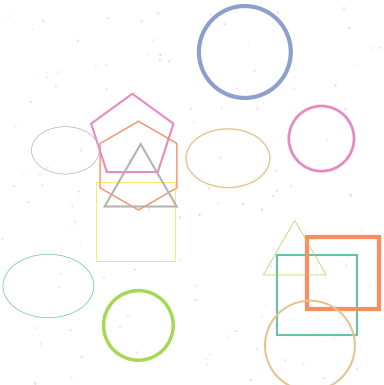[{"shape": "square", "thickness": 1.5, "radius": 0.52, "center": [0.824, 0.233]}, {"shape": "oval", "thickness": 0.5, "radius": 0.59, "center": [0.126, 0.257]}, {"shape": "hexagon", "thickness": 1, "radius": 0.58, "center": [0.36, 0.57]}, {"shape": "square", "thickness": 3, "radius": 0.47, "center": [0.89, 0.29]}, {"shape": "circle", "thickness": 3, "radius": 0.6, "center": [0.636, 0.865]}, {"shape": "circle", "thickness": 2, "radius": 0.42, "center": [0.835, 0.64]}, {"shape": "pentagon", "thickness": 1.5, "radius": 0.56, "center": [0.344, 0.644]}, {"shape": "circle", "thickness": 2.5, "radius": 0.45, "center": [0.359, 0.155]}, {"shape": "triangle", "thickness": 0.5, "radius": 0.47, "center": [0.766, 0.333]}, {"shape": "square", "thickness": 0.5, "radius": 0.51, "center": [0.353, 0.425]}, {"shape": "circle", "thickness": 1.5, "radius": 0.58, "center": [0.805, 0.102]}, {"shape": "oval", "thickness": 1, "radius": 0.54, "center": [0.592, 0.589]}, {"shape": "triangle", "thickness": 1.5, "radius": 0.54, "center": [0.365, 0.518]}, {"shape": "oval", "thickness": 0.5, "radius": 0.44, "center": [0.17, 0.609]}]